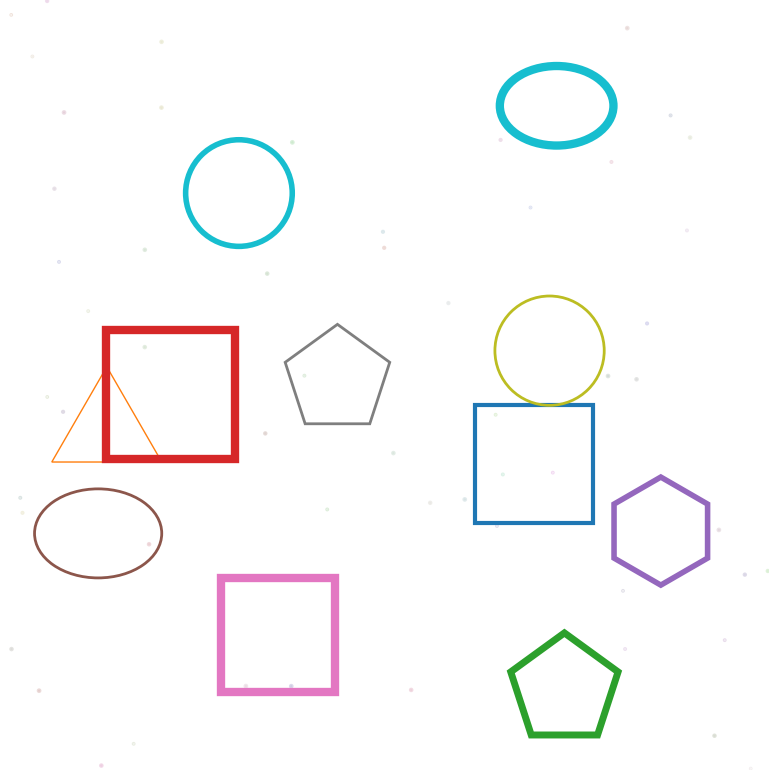[{"shape": "square", "thickness": 1.5, "radius": 0.38, "center": [0.693, 0.397]}, {"shape": "triangle", "thickness": 0.5, "radius": 0.41, "center": [0.139, 0.441]}, {"shape": "pentagon", "thickness": 2.5, "radius": 0.37, "center": [0.733, 0.105]}, {"shape": "square", "thickness": 3, "radius": 0.42, "center": [0.221, 0.487]}, {"shape": "hexagon", "thickness": 2, "radius": 0.35, "center": [0.858, 0.31]}, {"shape": "oval", "thickness": 1, "radius": 0.41, "center": [0.127, 0.307]}, {"shape": "square", "thickness": 3, "radius": 0.37, "center": [0.361, 0.175]}, {"shape": "pentagon", "thickness": 1, "radius": 0.36, "center": [0.438, 0.507]}, {"shape": "circle", "thickness": 1, "radius": 0.35, "center": [0.714, 0.545]}, {"shape": "circle", "thickness": 2, "radius": 0.35, "center": [0.31, 0.749]}, {"shape": "oval", "thickness": 3, "radius": 0.37, "center": [0.723, 0.863]}]